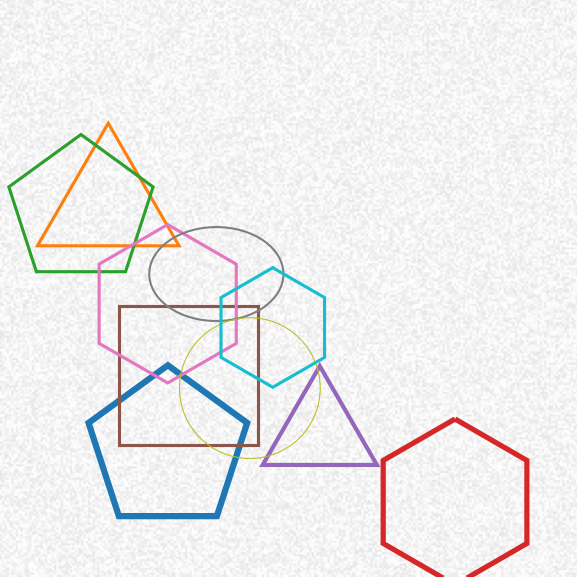[{"shape": "pentagon", "thickness": 3, "radius": 0.72, "center": [0.291, 0.222]}, {"shape": "triangle", "thickness": 1.5, "radius": 0.71, "center": [0.187, 0.644]}, {"shape": "pentagon", "thickness": 1.5, "radius": 0.66, "center": [0.14, 0.635]}, {"shape": "hexagon", "thickness": 2.5, "radius": 0.72, "center": [0.788, 0.13]}, {"shape": "triangle", "thickness": 2, "radius": 0.57, "center": [0.554, 0.251]}, {"shape": "square", "thickness": 1.5, "radius": 0.6, "center": [0.326, 0.349]}, {"shape": "hexagon", "thickness": 1.5, "radius": 0.69, "center": [0.29, 0.473]}, {"shape": "oval", "thickness": 1, "radius": 0.58, "center": [0.375, 0.525]}, {"shape": "circle", "thickness": 0.5, "radius": 0.61, "center": [0.433, 0.327]}, {"shape": "hexagon", "thickness": 1.5, "radius": 0.52, "center": [0.472, 0.432]}]